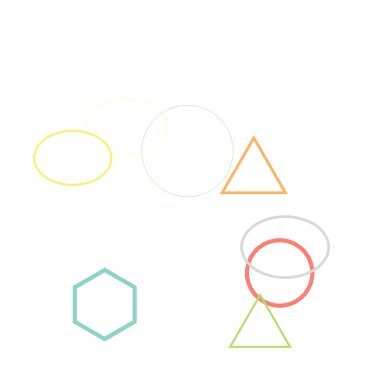[{"shape": "hexagon", "thickness": 3, "radius": 0.45, "center": [0.272, 0.209]}, {"shape": "oval", "thickness": 0.5, "radius": 0.53, "center": [0.33, 0.669]}, {"shape": "circle", "thickness": 3, "radius": 0.42, "center": [0.726, 0.291]}, {"shape": "triangle", "thickness": 2, "radius": 0.47, "center": [0.659, 0.547]}, {"shape": "triangle", "thickness": 1.5, "radius": 0.45, "center": [0.676, 0.144]}, {"shape": "oval", "thickness": 2, "radius": 0.57, "center": [0.741, 0.358]}, {"shape": "circle", "thickness": 0.5, "radius": 0.59, "center": [0.487, 0.608]}, {"shape": "oval", "thickness": 1.5, "radius": 0.5, "center": [0.189, 0.59]}]